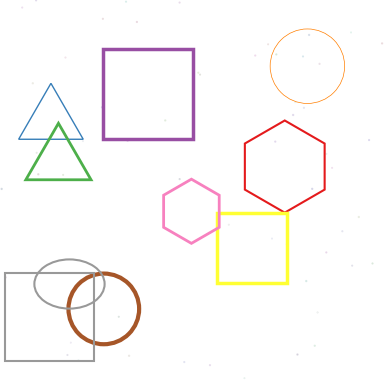[{"shape": "hexagon", "thickness": 1.5, "radius": 0.6, "center": [0.74, 0.567]}, {"shape": "triangle", "thickness": 1, "radius": 0.48, "center": [0.132, 0.687]}, {"shape": "triangle", "thickness": 2, "radius": 0.49, "center": [0.152, 0.582]}, {"shape": "square", "thickness": 2.5, "radius": 0.58, "center": [0.383, 0.755]}, {"shape": "circle", "thickness": 0.5, "radius": 0.48, "center": [0.798, 0.828]}, {"shape": "square", "thickness": 2.5, "radius": 0.45, "center": [0.655, 0.356]}, {"shape": "circle", "thickness": 3, "radius": 0.46, "center": [0.27, 0.198]}, {"shape": "hexagon", "thickness": 2, "radius": 0.42, "center": [0.497, 0.451]}, {"shape": "oval", "thickness": 1.5, "radius": 0.46, "center": [0.18, 0.262]}, {"shape": "square", "thickness": 1.5, "radius": 0.57, "center": [0.129, 0.177]}]